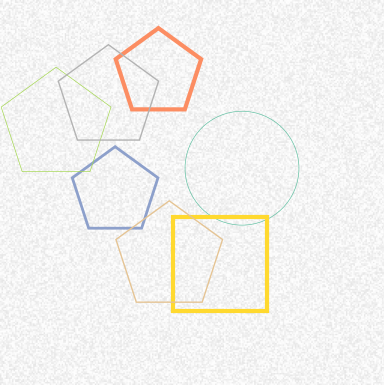[{"shape": "circle", "thickness": 0.5, "radius": 0.74, "center": [0.629, 0.563]}, {"shape": "pentagon", "thickness": 3, "radius": 0.58, "center": [0.411, 0.81]}, {"shape": "pentagon", "thickness": 2, "radius": 0.59, "center": [0.299, 0.502]}, {"shape": "pentagon", "thickness": 0.5, "radius": 0.75, "center": [0.146, 0.676]}, {"shape": "square", "thickness": 3, "radius": 0.61, "center": [0.572, 0.315]}, {"shape": "pentagon", "thickness": 1, "radius": 0.73, "center": [0.44, 0.333]}, {"shape": "pentagon", "thickness": 1, "radius": 0.68, "center": [0.282, 0.747]}]